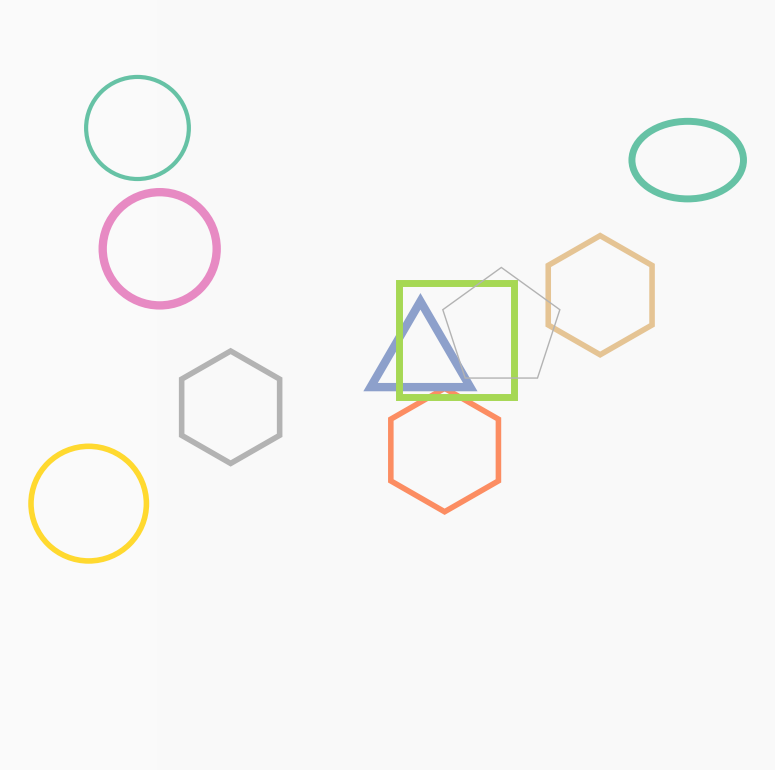[{"shape": "oval", "thickness": 2.5, "radius": 0.36, "center": [0.887, 0.792]}, {"shape": "circle", "thickness": 1.5, "radius": 0.33, "center": [0.177, 0.834]}, {"shape": "hexagon", "thickness": 2, "radius": 0.4, "center": [0.574, 0.416]}, {"shape": "triangle", "thickness": 3, "radius": 0.37, "center": [0.542, 0.534]}, {"shape": "circle", "thickness": 3, "radius": 0.37, "center": [0.206, 0.677]}, {"shape": "square", "thickness": 2.5, "radius": 0.37, "center": [0.589, 0.559]}, {"shape": "circle", "thickness": 2, "radius": 0.37, "center": [0.114, 0.346]}, {"shape": "hexagon", "thickness": 2, "radius": 0.39, "center": [0.774, 0.617]}, {"shape": "pentagon", "thickness": 0.5, "radius": 0.4, "center": [0.647, 0.573]}, {"shape": "hexagon", "thickness": 2, "radius": 0.36, "center": [0.298, 0.471]}]